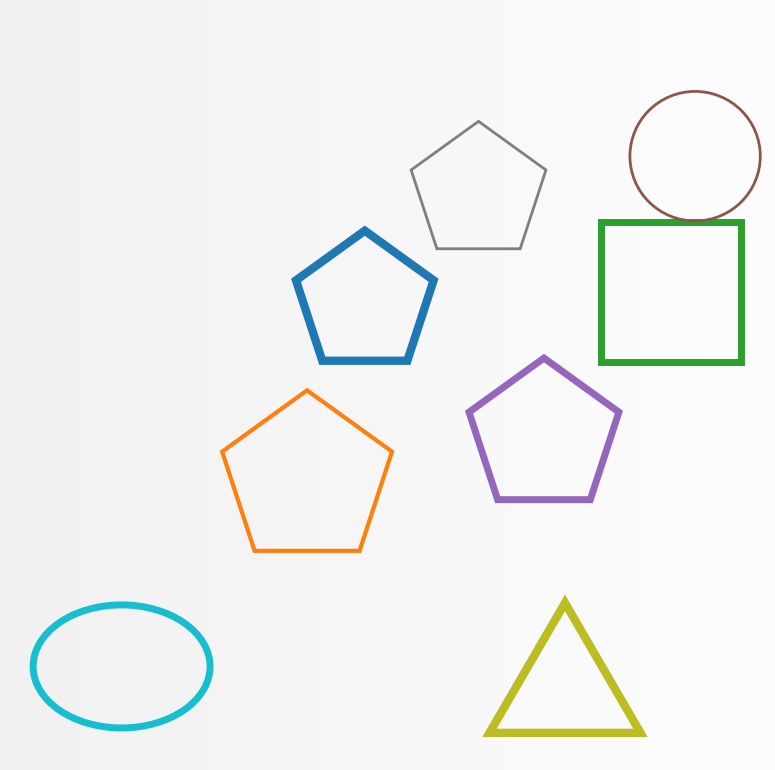[{"shape": "pentagon", "thickness": 3, "radius": 0.47, "center": [0.471, 0.607]}, {"shape": "pentagon", "thickness": 1.5, "radius": 0.58, "center": [0.396, 0.378]}, {"shape": "square", "thickness": 2.5, "radius": 0.45, "center": [0.866, 0.621]}, {"shape": "pentagon", "thickness": 2.5, "radius": 0.51, "center": [0.702, 0.433]}, {"shape": "circle", "thickness": 1, "radius": 0.42, "center": [0.897, 0.797]}, {"shape": "pentagon", "thickness": 1, "radius": 0.46, "center": [0.617, 0.751]}, {"shape": "triangle", "thickness": 3, "radius": 0.56, "center": [0.729, 0.104]}, {"shape": "oval", "thickness": 2.5, "radius": 0.57, "center": [0.157, 0.135]}]